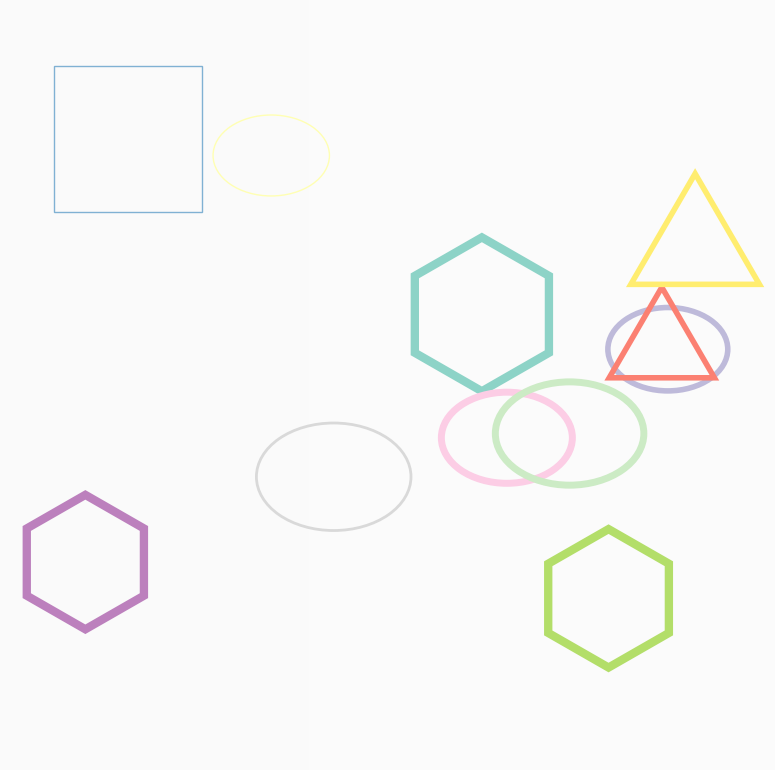[{"shape": "hexagon", "thickness": 3, "radius": 0.5, "center": [0.622, 0.592]}, {"shape": "oval", "thickness": 0.5, "radius": 0.38, "center": [0.35, 0.798]}, {"shape": "oval", "thickness": 2, "radius": 0.39, "center": [0.862, 0.546]}, {"shape": "triangle", "thickness": 2, "radius": 0.39, "center": [0.854, 0.549]}, {"shape": "square", "thickness": 0.5, "radius": 0.48, "center": [0.165, 0.819]}, {"shape": "hexagon", "thickness": 3, "radius": 0.45, "center": [0.785, 0.223]}, {"shape": "oval", "thickness": 2.5, "radius": 0.42, "center": [0.654, 0.432]}, {"shape": "oval", "thickness": 1, "radius": 0.5, "center": [0.431, 0.381]}, {"shape": "hexagon", "thickness": 3, "radius": 0.44, "center": [0.11, 0.27]}, {"shape": "oval", "thickness": 2.5, "radius": 0.48, "center": [0.735, 0.437]}, {"shape": "triangle", "thickness": 2, "radius": 0.48, "center": [0.897, 0.679]}]